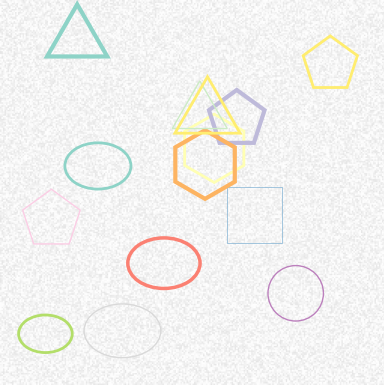[{"shape": "oval", "thickness": 2, "radius": 0.43, "center": [0.254, 0.569]}, {"shape": "triangle", "thickness": 3, "radius": 0.45, "center": [0.2, 0.898]}, {"shape": "hexagon", "thickness": 2, "radius": 0.44, "center": [0.557, 0.615]}, {"shape": "pentagon", "thickness": 3, "radius": 0.38, "center": [0.615, 0.69]}, {"shape": "oval", "thickness": 2.5, "radius": 0.47, "center": [0.426, 0.316]}, {"shape": "square", "thickness": 0.5, "radius": 0.36, "center": [0.661, 0.441]}, {"shape": "hexagon", "thickness": 3, "radius": 0.45, "center": [0.533, 0.573]}, {"shape": "oval", "thickness": 2, "radius": 0.35, "center": [0.118, 0.133]}, {"shape": "pentagon", "thickness": 1, "radius": 0.39, "center": [0.134, 0.43]}, {"shape": "oval", "thickness": 1, "radius": 0.5, "center": [0.318, 0.141]}, {"shape": "circle", "thickness": 1, "radius": 0.36, "center": [0.768, 0.238]}, {"shape": "triangle", "thickness": 1, "radius": 0.41, "center": [0.519, 0.707]}, {"shape": "triangle", "thickness": 2, "radius": 0.49, "center": [0.539, 0.703]}, {"shape": "pentagon", "thickness": 2, "radius": 0.37, "center": [0.858, 0.833]}]